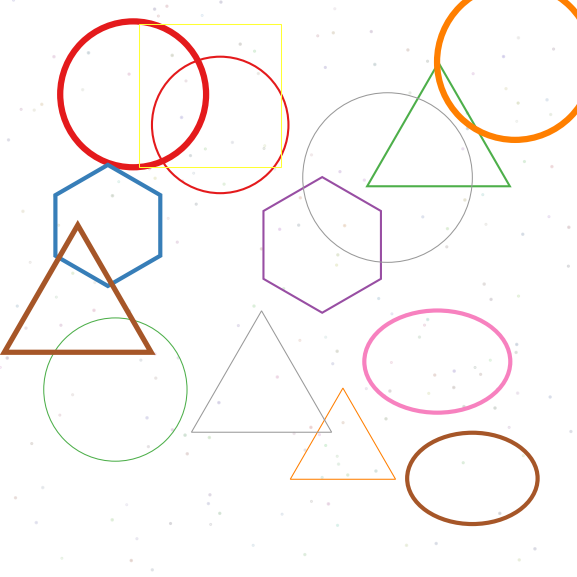[{"shape": "circle", "thickness": 1, "radius": 0.59, "center": [0.381, 0.783]}, {"shape": "circle", "thickness": 3, "radius": 0.63, "center": [0.231, 0.836]}, {"shape": "hexagon", "thickness": 2, "radius": 0.52, "center": [0.187, 0.609]}, {"shape": "circle", "thickness": 0.5, "radius": 0.62, "center": [0.2, 0.325]}, {"shape": "triangle", "thickness": 1, "radius": 0.71, "center": [0.759, 0.748]}, {"shape": "hexagon", "thickness": 1, "radius": 0.59, "center": [0.558, 0.575]}, {"shape": "circle", "thickness": 3, "radius": 0.68, "center": [0.892, 0.892]}, {"shape": "triangle", "thickness": 0.5, "radius": 0.53, "center": [0.594, 0.222]}, {"shape": "square", "thickness": 0.5, "radius": 0.62, "center": [0.363, 0.834]}, {"shape": "triangle", "thickness": 2.5, "radius": 0.73, "center": [0.135, 0.463]}, {"shape": "oval", "thickness": 2, "radius": 0.56, "center": [0.818, 0.171]}, {"shape": "oval", "thickness": 2, "radius": 0.63, "center": [0.757, 0.373]}, {"shape": "circle", "thickness": 0.5, "radius": 0.73, "center": [0.671, 0.692]}, {"shape": "triangle", "thickness": 0.5, "radius": 0.7, "center": [0.453, 0.321]}]